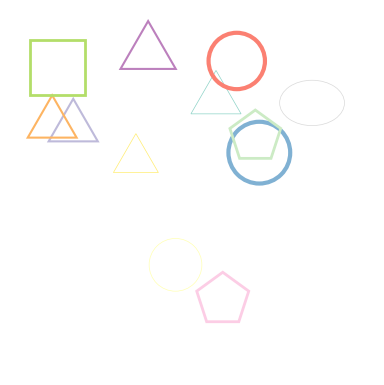[{"shape": "triangle", "thickness": 0.5, "radius": 0.38, "center": [0.561, 0.742]}, {"shape": "circle", "thickness": 0.5, "radius": 0.34, "center": [0.456, 0.312]}, {"shape": "triangle", "thickness": 1.5, "radius": 0.37, "center": [0.19, 0.67]}, {"shape": "circle", "thickness": 3, "radius": 0.37, "center": [0.615, 0.842]}, {"shape": "circle", "thickness": 3, "radius": 0.4, "center": [0.674, 0.603]}, {"shape": "triangle", "thickness": 1.5, "radius": 0.37, "center": [0.136, 0.679]}, {"shape": "square", "thickness": 2, "radius": 0.35, "center": [0.15, 0.825]}, {"shape": "pentagon", "thickness": 2, "radius": 0.36, "center": [0.579, 0.222]}, {"shape": "oval", "thickness": 0.5, "radius": 0.42, "center": [0.811, 0.733]}, {"shape": "triangle", "thickness": 1.5, "radius": 0.41, "center": [0.385, 0.862]}, {"shape": "pentagon", "thickness": 2, "radius": 0.35, "center": [0.663, 0.645]}, {"shape": "triangle", "thickness": 0.5, "radius": 0.34, "center": [0.353, 0.586]}]